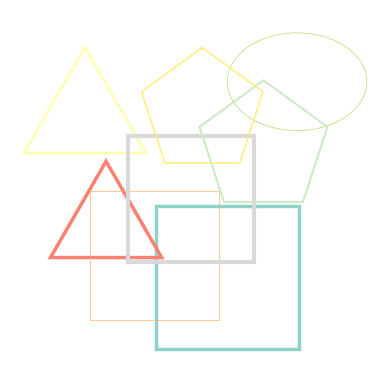[{"shape": "square", "thickness": 2.5, "radius": 0.93, "center": [0.591, 0.279]}, {"shape": "triangle", "thickness": 2, "radius": 0.91, "center": [0.221, 0.694]}, {"shape": "triangle", "thickness": 2.5, "radius": 0.83, "center": [0.276, 0.414]}, {"shape": "square", "thickness": 0.5, "radius": 0.84, "center": [0.401, 0.336]}, {"shape": "oval", "thickness": 0.5, "radius": 0.91, "center": [0.772, 0.788]}, {"shape": "square", "thickness": 3, "radius": 0.82, "center": [0.496, 0.484]}, {"shape": "pentagon", "thickness": 1.5, "radius": 0.87, "center": [0.684, 0.617]}, {"shape": "pentagon", "thickness": 1, "radius": 0.83, "center": [0.525, 0.711]}]